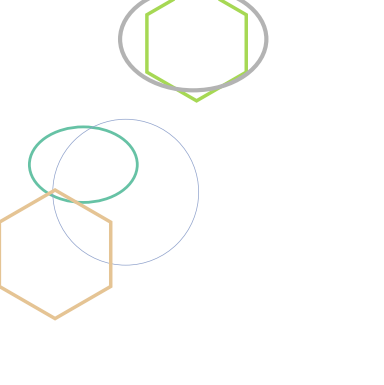[{"shape": "oval", "thickness": 2, "radius": 0.7, "center": [0.216, 0.572]}, {"shape": "circle", "thickness": 0.5, "radius": 0.95, "center": [0.327, 0.501]}, {"shape": "hexagon", "thickness": 2.5, "radius": 0.74, "center": [0.511, 0.887]}, {"shape": "hexagon", "thickness": 2.5, "radius": 0.83, "center": [0.143, 0.339]}, {"shape": "oval", "thickness": 3, "radius": 0.95, "center": [0.502, 0.898]}]